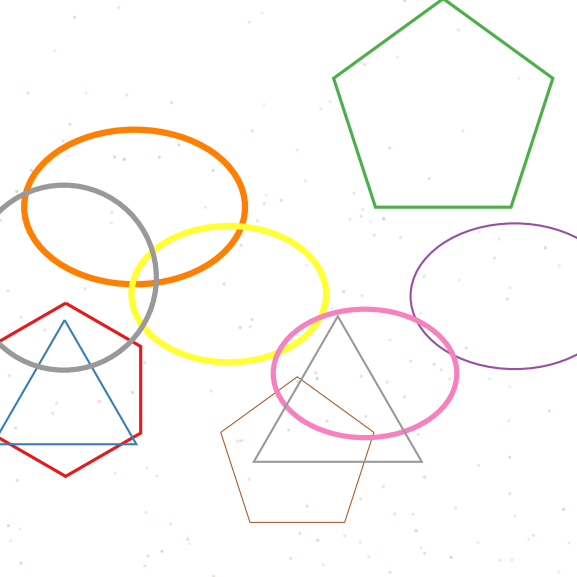[{"shape": "hexagon", "thickness": 1.5, "radius": 0.75, "center": [0.114, 0.324]}, {"shape": "triangle", "thickness": 1, "radius": 0.72, "center": [0.112, 0.302]}, {"shape": "pentagon", "thickness": 1.5, "radius": 1.0, "center": [0.767, 0.802]}, {"shape": "oval", "thickness": 1, "radius": 0.9, "center": [0.891, 0.486]}, {"shape": "oval", "thickness": 3, "radius": 0.96, "center": [0.233, 0.641]}, {"shape": "oval", "thickness": 3, "radius": 0.84, "center": [0.396, 0.49]}, {"shape": "pentagon", "thickness": 0.5, "radius": 0.7, "center": [0.515, 0.207]}, {"shape": "oval", "thickness": 2.5, "radius": 0.79, "center": [0.632, 0.353]}, {"shape": "triangle", "thickness": 1, "radius": 0.84, "center": [0.585, 0.283]}, {"shape": "circle", "thickness": 2.5, "radius": 0.8, "center": [0.111, 0.518]}]